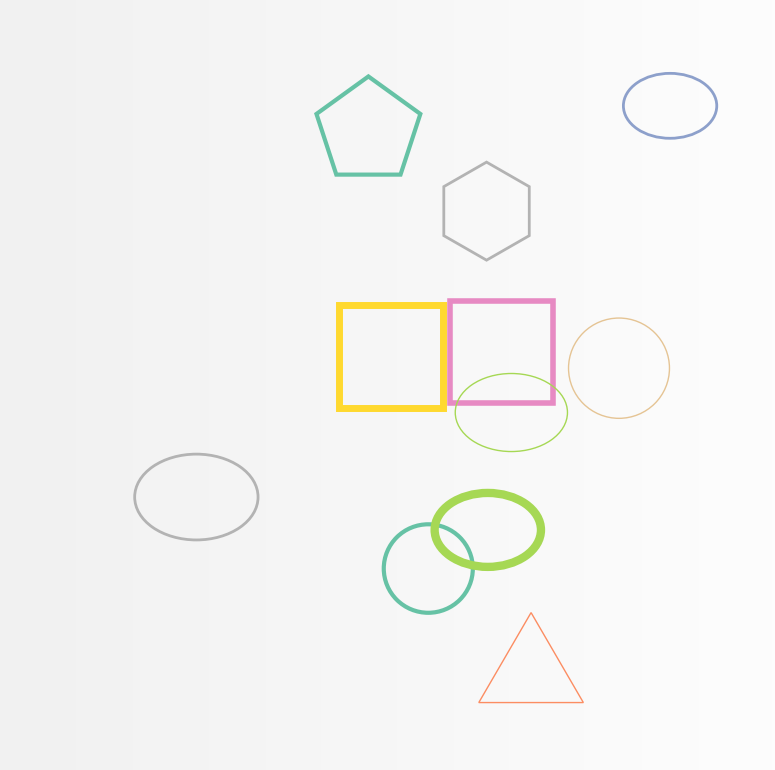[{"shape": "pentagon", "thickness": 1.5, "radius": 0.35, "center": [0.475, 0.83]}, {"shape": "circle", "thickness": 1.5, "radius": 0.29, "center": [0.553, 0.262]}, {"shape": "triangle", "thickness": 0.5, "radius": 0.39, "center": [0.685, 0.127]}, {"shape": "oval", "thickness": 1, "radius": 0.3, "center": [0.865, 0.863]}, {"shape": "square", "thickness": 2, "radius": 0.33, "center": [0.647, 0.543]}, {"shape": "oval", "thickness": 0.5, "radius": 0.36, "center": [0.66, 0.464]}, {"shape": "oval", "thickness": 3, "radius": 0.34, "center": [0.629, 0.312]}, {"shape": "square", "thickness": 2.5, "radius": 0.34, "center": [0.505, 0.537]}, {"shape": "circle", "thickness": 0.5, "radius": 0.33, "center": [0.799, 0.522]}, {"shape": "oval", "thickness": 1, "radius": 0.4, "center": [0.253, 0.354]}, {"shape": "hexagon", "thickness": 1, "radius": 0.32, "center": [0.628, 0.726]}]